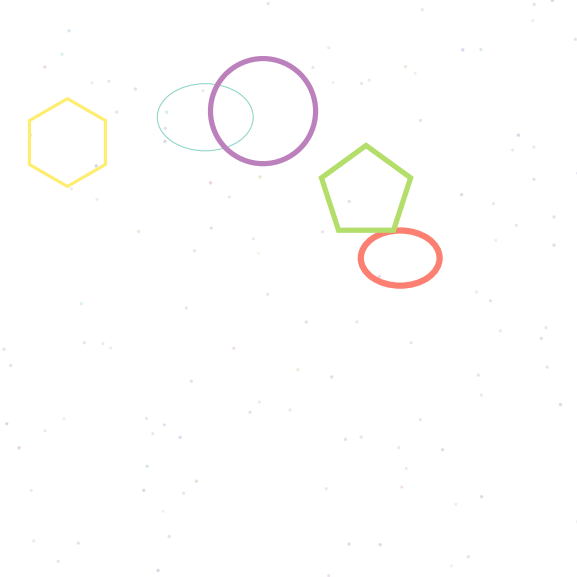[{"shape": "oval", "thickness": 0.5, "radius": 0.42, "center": [0.355, 0.796]}, {"shape": "oval", "thickness": 3, "radius": 0.34, "center": [0.693, 0.552]}, {"shape": "pentagon", "thickness": 2.5, "radius": 0.41, "center": [0.634, 0.666]}, {"shape": "circle", "thickness": 2.5, "radius": 0.46, "center": [0.455, 0.807]}, {"shape": "hexagon", "thickness": 1.5, "radius": 0.38, "center": [0.117, 0.752]}]